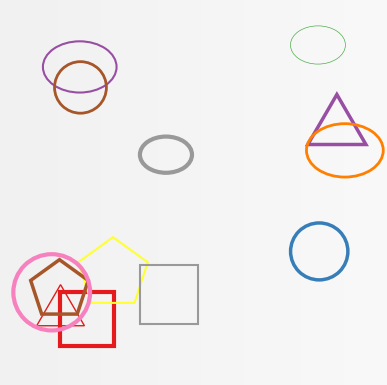[{"shape": "triangle", "thickness": 1, "radius": 0.36, "center": [0.156, 0.19]}, {"shape": "square", "thickness": 3, "radius": 0.35, "center": [0.224, 0.172]}, {"shape": "circle", "thickness": 2.5, "radius": 0.37, "center": [0.824, 0.347]}, {"shape": "oval", "thickness": 0.5, "radius": 0.35, "center": [0.82, 0.883]}, {"shape": "triangle", "thickness": 2.5, "radius": 0.43, "center": [0.869, 0.668]}, {"shape": "oval", "thickness": 1.5, "radius": 0.48, "center": [0.206, 0.826]}, {"shape": "oval", "thickness": 2, "radius": 0.5, "center": [0.89, 0.609]}, {"shape": "pentagon", "thickness": 1.5, "radius": 0.47, "center": [0.292, 0.29]}, {"shape": "pentagon", "thickness": 2.5, "radius": 0.39, "center": [0.153, 0.247]}, {"shape": "circle", "thickness": 2, "radius": 0.33, "center": [0.208, 0.773]}, {"shape": "circle", "thickness": 3, "radius": 0.5, "center": [0.133, 0.241]}, {"shape": "square", "thickness": 1.5, "radius": 0.38, "center": [0.436, 0.235]}, {"shape": "oval", "thickness": 3, "radius": 0.34, "center": [0.428, 0.598]}]